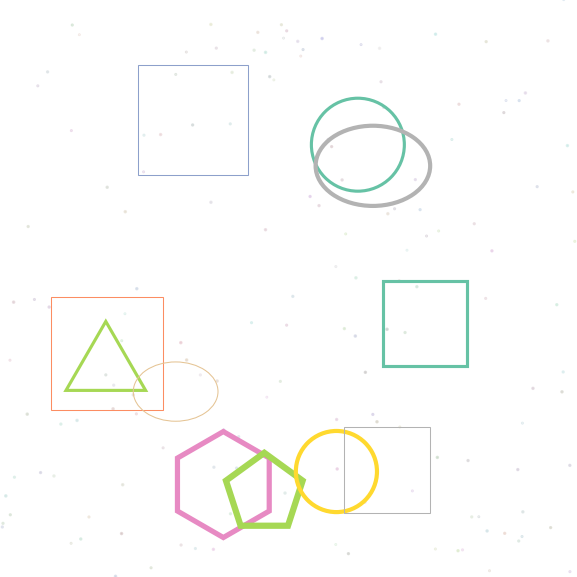[{"shape": "square", "thickness": 1.5, "radius": 0.37, "center": [0.736, 0.439]}, {"shape": "circle", "thickness": 1.5, "radius": 0.4, "center": [0.62, 0.749]}, {"shape": "square", "thickness": 0.5, "radius": 0.49, "center": [0.185, 0.387]}, {"shape": "square", "thickness": 0.5, "radius": 0.48, "center": [0.333, 0.791]}, {"shape": "hexagon", "thickness": 2.5, "radius": 0.46, "center": [0.387, 0.16]}, {"shape": "pentagon", "thickness": 3, "radius": 0.35, "center": [0.458, 0.145]}, {"shape": "triangle", "thickness": 1.5, "radius": 0.4, "center": [0.183, 0.363]}, {"shape": "circle", "thickness": 2, "radius": 0.35, "center": [0.583, 0.183]}, {"shape": "oval", "thickness": 0.5, "radius": 0.37, "center": [0.304, 0.321]}, {"shape": "oval", "thickness": 2, "radius": 0.5, "center": [0.646, 0.712]}, {"shape": "square", "thickness": 0.5, "radius": 0.37, "center": [0.67, 0.185]}]